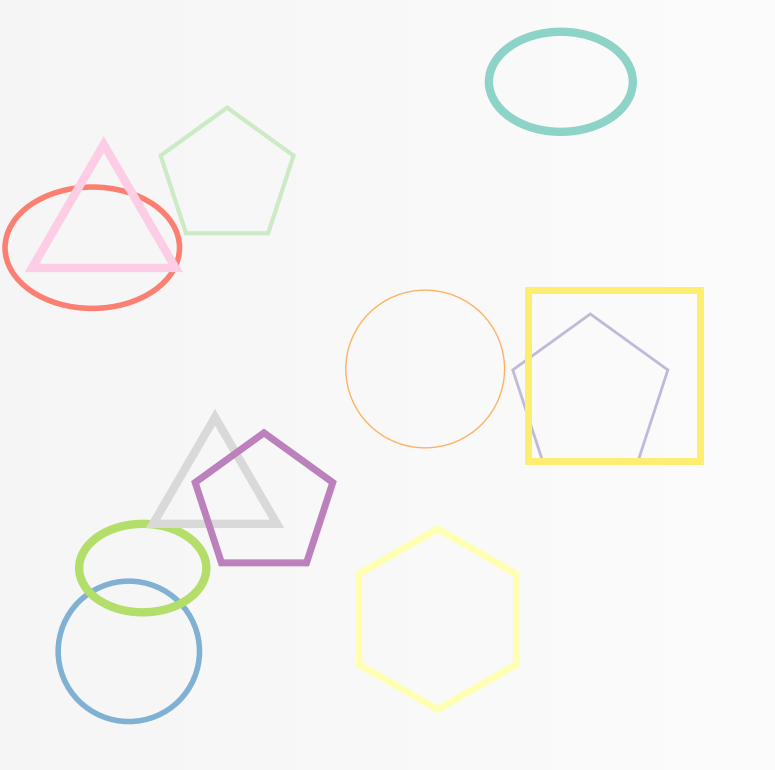[{"shape": "oval", "thickness": 3, "radius": 0.46, "center": [0.724, 0.894]}, {"shape": "hexagon", "thickness": 2.5, "radius": 0.59, "center": [0.565, 0.196]}, {"shape": "pentagon", "thickness": 1, "radius": 0.53, "center": [0.762, 0.487]}, {"shape": "oval", "thickness": 2, "radius": 0.56, "center": [0.119, 0.678]}, {"shape": "circle", "thickness": 2, "radius": 0.46, "center": [0.166, 0.154]}, {"shape": "circle", "thickness": 0.5, "radius": 0.51, "center": [0.549, 0.521]}, {"shape": "oval", "thickness": 3, "radius": 0.41, "center": [0.184, 0.262]}, {"shape": "triangle", "thickness": 3, "radius": 0.53, "center": [0.134, 0.705]}, {"shape": "triangle", "thickness": 3, "radius": 0.46, "center": [0.277, 0.366]}, {"shape": "pentagon", "thickness": 2.5, "radius": 0.47, "center": [0.341, 0.345]}, {"shape": "pentagon", "thickness": 1.5, "radius": 0.45, "center": [0.293, 0.77]}, {"shape": "square", "thickness": 2.5, "radius": 0.56, "center": [0.793, 0.512]}]